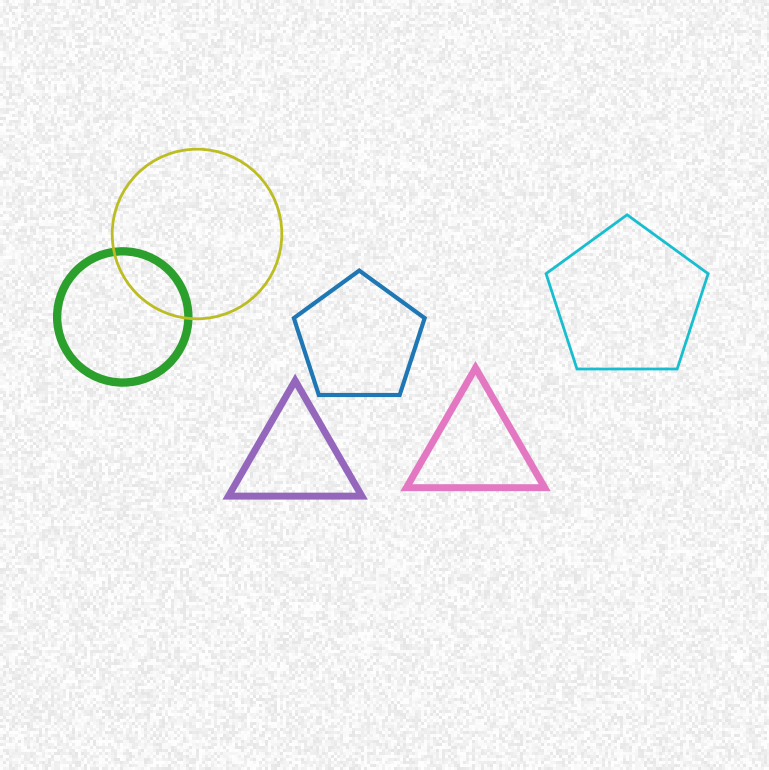[{"shape": "pentagon", "thickness": 1.5, "radius": 0.45, "center": [0.467, 0.559]}, {"shape": "circle", "thickness": 3, "radius": 0.43, "center": [0.159, 0.588]}, {"shape": "triangle", "thickness": 2.5, "radius": 0.5, "center": [0.383, 0.406]}, {"shape": "triangle", "thickness": 2.5, "radius": 0.52, "center": [0.618, 0.418]}, {"shape": "circle", "thickness": 1, "radius": 0.55, "center": [0.256, 0.696]}, {"shape": "pentagon", "thickness": 1, "radius": 0.55, "center": [0.814, 0.61]}]